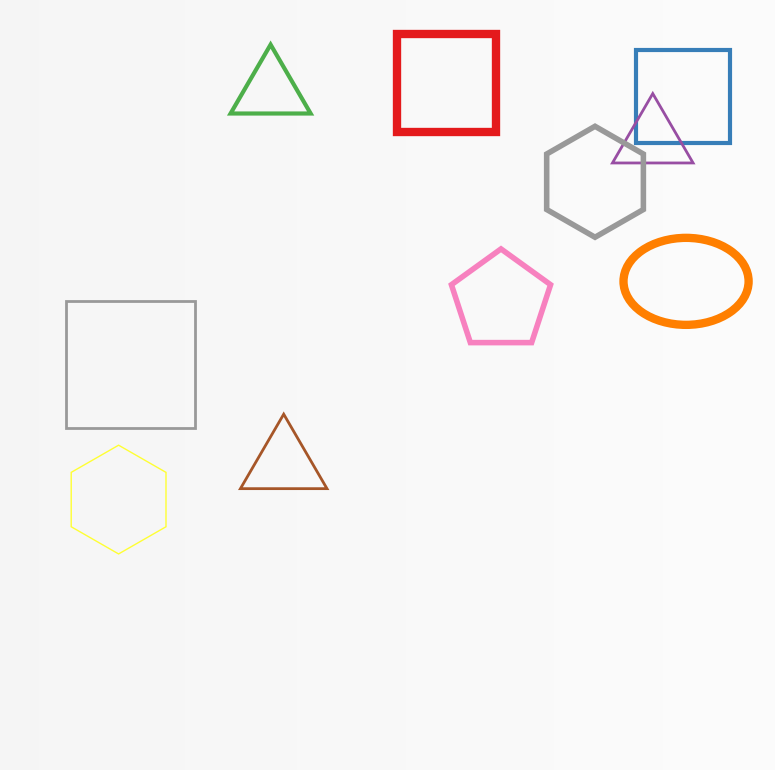[{"shape": "square", "thickness": 3, "radius": 0.32, "center": [0.576, 0.892]}, {"shape": "square", "thickness": 1.5, "radius": 0.3, "center": [0.882, 0.875]}, {"shape": "triangle", "thickness": 1.5, "radius": 0.3, "center": [0.349, 0.882]}, {"shape": "triangle", "thickness": 1, "radius": 0.3, "center": [0.842, 0.818]}, {"shape": "oval", "thickness": 3, "radius": 0.4, "center": [0.885, 0.635]}, {"shape": "hexagon", "thickness": 0.5, "radius": 0.35, "center": [0.153, 0.351]}, {"shape": "triangle", "thickness": 1, "radius": 0.32, "center": [0.366, 0.398]}, {"shape": "pentagon", "thickness": 2, "radius": 0.34, "center": [0.646, 0.609]}, {"shape": "square", "thickness": 1, "radius": 0.41, "center": [0.168, 0.526]}, {"shape": "hexagon", "thickness": 2, "radius": 0.36, "center": [0.768, 0.764]}]